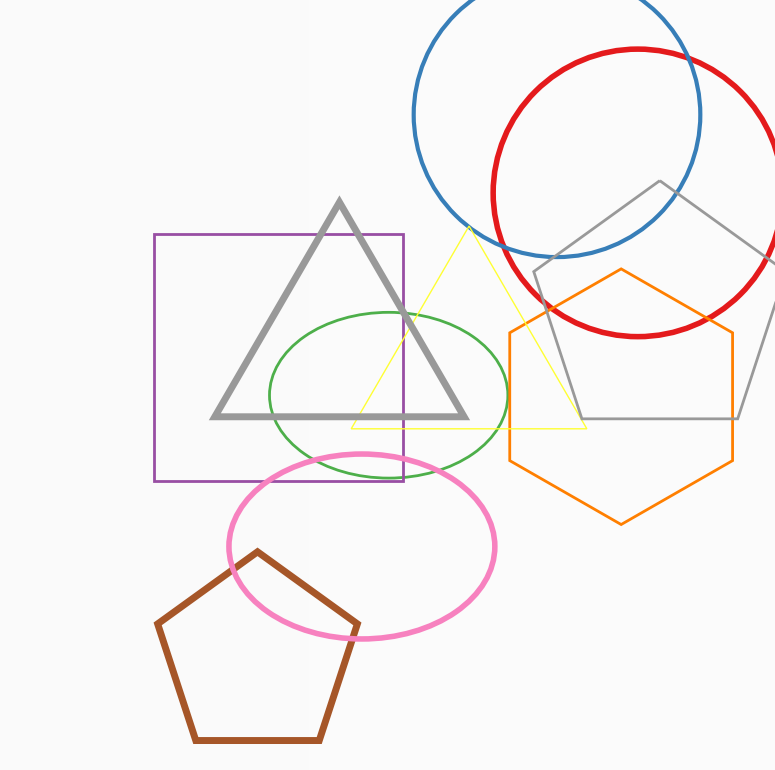[{"shape": "circle", "thickness": 2, "radius": 0.93, "center": [0.823, 0.75]}, {"shape": "circle", "thickness": 1.5, "radius": 0.92, "center": [0.719, 0.851]}, {"shape": "oval", "thickness": 1, "radius": 0.77, "center": [0.502, 0.487]}, {"shape": "square", "thickness": 1, "radius": 0.8, "center": [0.359, 0.536]}, {"shape": "hexagon", "thickness": 1, "radius": 0.83, "center": [0.801, 0.485]}, {"shape": "triangle", "thickness": 0.5, "radius": 0.88, "center": [0.605, 0.531]}, {"shape": "pentagon", "thickness": 2.5, "radius": 0.68, "center": [0.332, 0.148]}, {"shape": "oval", "thickness": 2, "radius": 0.86, "center": [0.467, 0.29]}, {"shape": "pentagon", "thickness": 1, "radius": 0.85, "center": [0.851, 0.594]}, {"shape": "triangle", "thickness": 2.5, "radius": 0.93, "center": [0.438, 0.552]}]